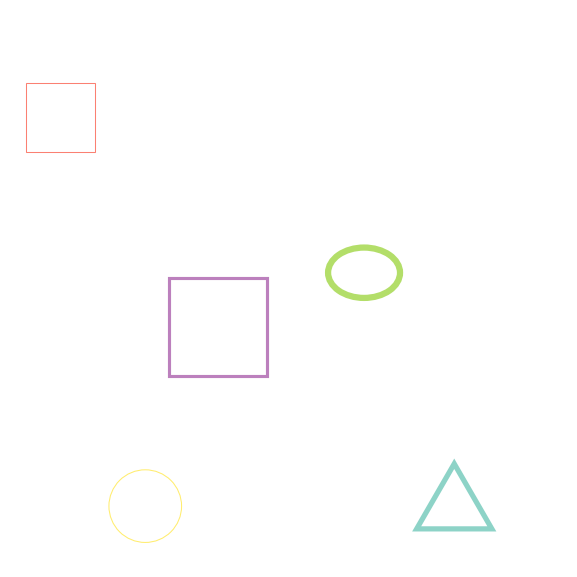[{"shape": "triangle", "thickness": 2.5, "radius": 0.38, "center": [0.787, 0.121]}, {"shape": "square", "thickness": 0.5, "radius": 0.3, "center": [0.105, 0.796]}, {"shape": "oval", "thickness": 3, "radius": 0.31, "center": [0.63, 0.527]}, {"shape": "square", "thickness": 1.5, "radius": 0.42, "center": [0.377, 0.433]}, {"shape": "circle", "thickness": 0.5, "radius": 0.31, "center": [0.252, 0.123]}]